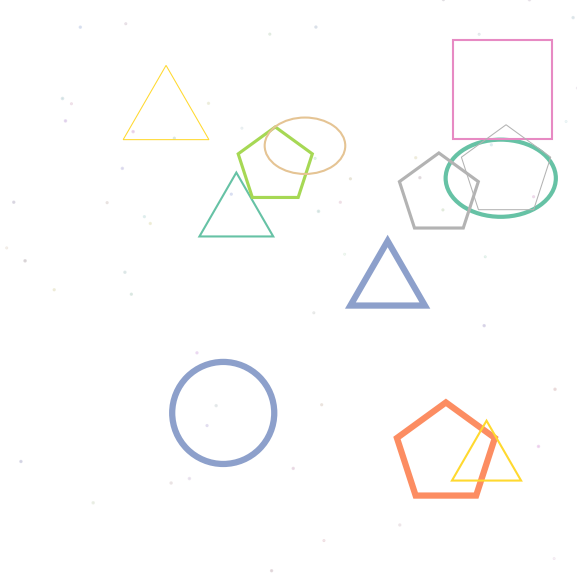[{"shape": "triangle", "thickness": 1, "radius": 0.37, "center": [0.409, 0.627]}, {"shape": "oval", "thickness": 2, "radius": 0.48, "center": [0.867, 0.691]}, {"shape": "pentagon", "thickness": 3, "radius": 0.45, "center": [0.772, 0.213]}, {"shape": "triangle", "thickness": 3, "radius": 0.37, "center": [0.671, 0.507]}, {"shape": "circle", "thickness": 3, "radius": 0.44, "center": [0.387, 0.284]}, {"shape": "square", "thickness": 1, "radius": 0.43, "center": [0.87, 0.845]}, {"shape": "pentagon", "thickness": 1.5, "radius": 0.34, "center": [0.477, 0.712]}, {"shape": "triangle", "thickness": 1, "radius": 0.35, "center": [0.842, 0.202]}, {"shape": "triangle", "thickness": 0.5, "radius": 0.43, "center": [0.288, 0.8]}, {"shape": "oval", "thickness": 1, "radius": 0.35, "center": [0.528, 0.747]}, {"shape": "pentagon", "thickness": 1.5, "radius": 0.36, "center": [0.76, 0.662]}, {"shape": "pentagon", "thickness": 0.5, "radius": 0.41, "center": [0.876, 0.702]}]